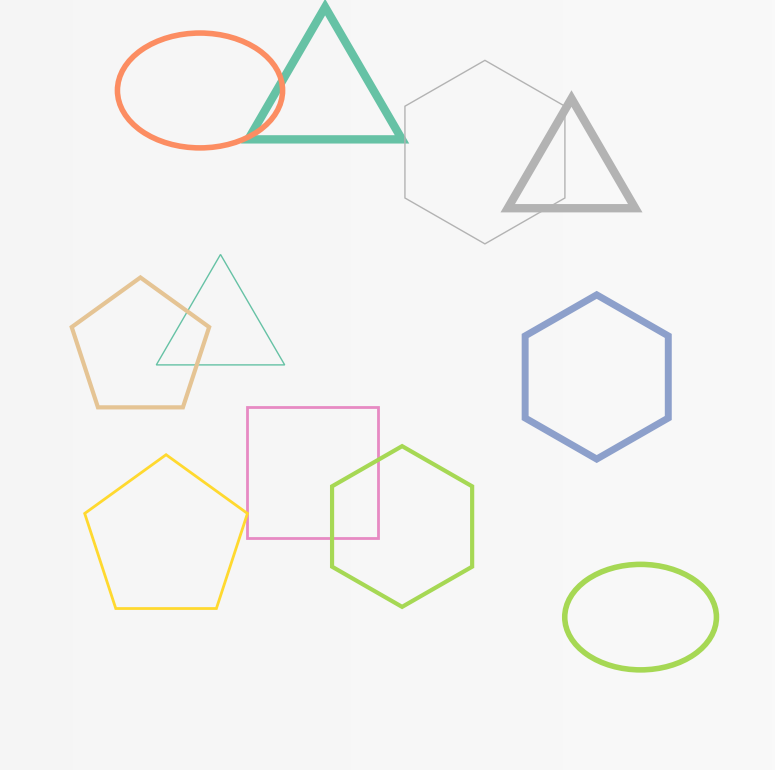[{"shape": "triangle", "thickness": 0.5, "radius": 0.48, "center": [0.285, 0.574]}, {"shape": "triangle", "thickness": 3, "radius": 0.57, "center": [0.42, 0.876]}, {"shape": "oval", "thickness": 2, "radius": 0.53, "center": [0.258, 0.883]}, {"shape": "hexagon", "thickness": 2.5, "radius": 0.53, "center": [0.77, 0.51]}, {"shape": "square", "thickness": 1, "radius": 0.43, "center": [0.403, 0.386]}, {"shape": "oval", "thickness": 2, "radius": 0.49, "center": [0.827, 0.199]}, {"shape": "hexagon", "thickness": 1.5, "radius": 0.52, "center": [0.519, 0.316]}, {"shape": "pentagon", "thickness": 1, "radius": 0.55, "center": [0.214, 0.299]}, {"shape": "pentagon", "thickness": 1.5, "radius": 0.47, "center": [0.181, 0.546]}, {"shape": "hexagon", "thickness": 0.5, "radius": 0.6, "center": [0.626, 0.802]}, {"shape": "triangle", "thickness": 3, "radius": 0.47, "center": [0.737, 0.777]}]